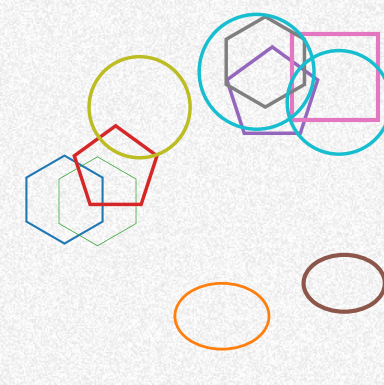[{"shape": "hexagon", "thickness": 1.5, "radius": 0.57, "center": [0.168, 0.482]}, {"shape": "oval", "thickness": 2, "radius": 0.61, "center": [0.576, 0.179]}, {"shape": "hexagon", "thickness": 0.5, "radius": 0.58, "center": [0.253, 0.477]}, {"shape": "pentagon", "thickness": 2.5, "radius": 0.56, "center": [0.3, 0.56]}, {"shape": "pentagon", "thickness": 2.5, "radius": 0.62, "center": [0.707, 0.754]}, {"shape": "oval", "thickness": 3, "radius": 0.53, "center": [0.894, 0.264]}, {"shape": "square", "thickness": 3, "radius": 0.56, "center": [0.871, 0.801]}, {"shape": "hexagon", "thickness": 2.5, "radius": 0.59, "center": [0.689, 0.839]}, {"shape": "circle", "thickness": 2.5, "radius": 0.66, "center": [0.363, 0.722]}, {"shape": "circle", "thickness": 2.5, "radius": 0.67, "center": [0.881, 0.734]}, {"shape": "circle", "thickness": 2.5, "radius": 0.75, "center": [0.666, 0.814]}]